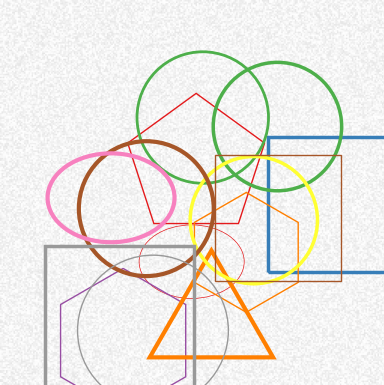[{"shape": "pentagon", "thickness": 1, "radius": 0.93, "center": [0.509, 0.571]}, {"shape": "oval", "thickness": 0.5, "radius": 0.68, "center": [0.498, 0.32]}, {"shape": "square", "thickness": 2.5, "radius": 0.88, "center": [0.872, 0.469]}, {"shape": "circle", "thickness": 2, "radius": 0.85, "center": [0.527, 0.695]}, {"shape": "circle", "thickness": 2.5, "radius": 0.83, "center": [0.721, 0.671]}, {"shape": "hexagon", "thickness": 1, "radius": 0.94, "center": [0.32, 0.115]}, {"shape": "triangle", "thickness": 3, "radius": 0.92, "center": [0.549, 0.164]}, {"shape": "hexagon", "thickness": 1, "radius": 0.78, "center": [0.64, 0.344]}, {"shape": "circle", "thickness": 2.5, "radius": 0.83, "center": [0.659, 0.428]}, {"shape": "circle", "thickness": 3, "radius": 0.88, "center": [0.38, 0.458]}, {"shape": "square", "thickness": 1, "radius": 0.82, "center": [0.723, 0.433]}, {"shape": "oval", "thickness": 3, "radius": 0.82, "center": [0.288, 0.486]}, {"shape": "circle", "thickness": 1, "radius": 0.98, "center": [0.397, 0.141]}, {"shape": "square", "thickness": 2.5, "radius": 0.97, "center": [0.311, 0.168]}]